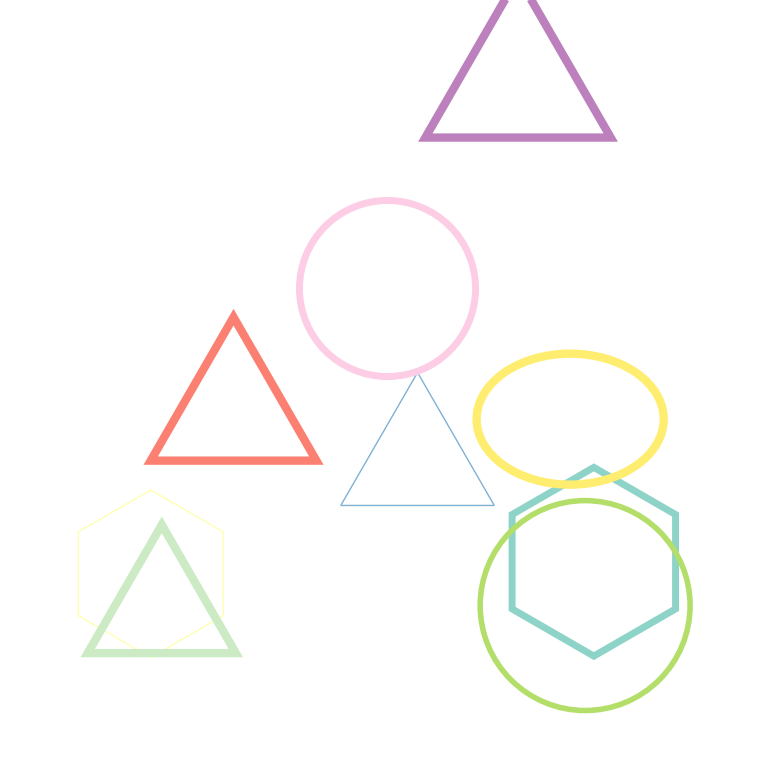[{"shape": "hexagon", "thickness": 2.5, "radius": 0.61, "center": [0.771, 0.27]}, {"shape": "hexagon", "thickness": 0.5, "radius": 0.54, "center": [0.196, 0.255]}, {"shape": "triangle", "thickness": 3, "radius": 0.62, "center": [0.303, 0.464]}, {"shape": "triangle", "thickness": 0.5, "radius": 0.58, "center": [0.542, 0.401]}, {"shape": "circle", "thickness": 2, "radius": 0.68, "center": [0.76, 0.214]}, {"shape": "circle", "thickness": 2.5, "radius": 0.57, "center": [0.503, 0.625]}, {"shape": "triangle", "thickness": 3, "radius": 0.7, "center": [0.673, 0.891]}, {"shape": "triangle", "thickness": 3, "radius": 0.56, "center": [0.21, 0.207]}, {"shape": "oval", "thickness": 3, "radius": 0.61, "center": [0.74, 0.456]}]